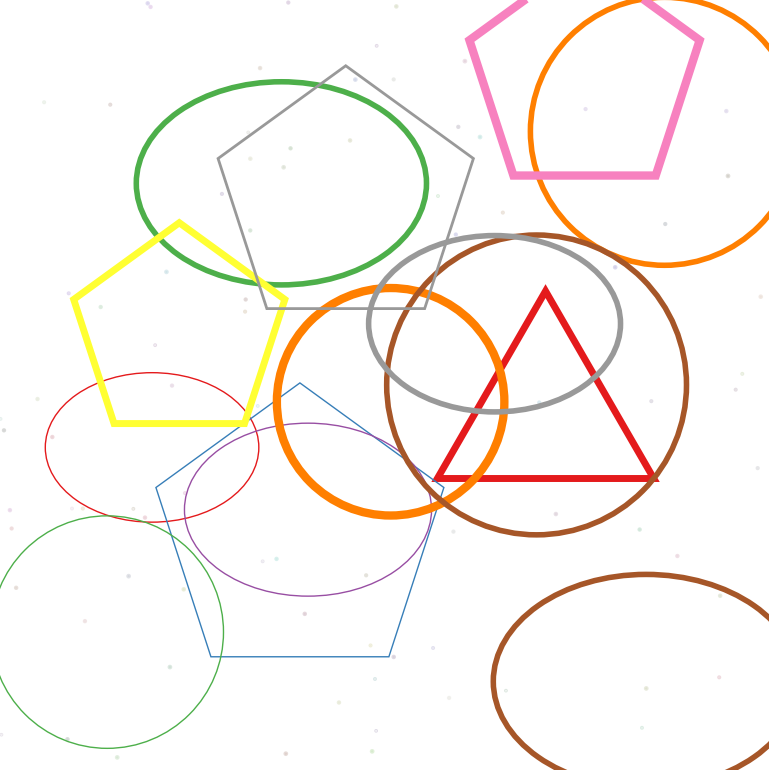[{"shape": "triangle", "thickness": 2.5, "radius": 0.81, "center": [0.709, 0.46]}, {"shape": "oval", "thickness": 0.5, "radius": 0.69, "center": [0.197, 0.419]}, {"shape": "pentagon", "thickness": 0.5, "radius": 0.98, "center": [0.389, 0.306]}, {"shape": "oval", "thickness": 2, "radius": 0.94, "center": [0.365, 0.762]}, {"shape": "circle", "thickness": 0.5, "radius": 0.75, "center": [0.139, 0.179]}, {"shape": "oval", "thickness": 0.5, "radius": 0.8, "center": [0.4, 0.338]}, {"shape": "circle", "thickness": 3, "radius": 0.74, "center": [0.507, 0.478]}, {"shape": "circle", "thickness": 2, "radius": 0.87, "center": [0.863, 0.829]}, {"shape": "pentagon", "thickness": 2.5, "radius": 0.72, "center": [0.233, 0.567]}, {"shape": "circle", "thickness": 2, "radius": 0.97, "center": [0.697, 0.5]}, {"shape": "oval", "thickness": 2, "radius": 0.99, "center": [0.839, 0.115]}, {"shape": "pentagon", "thickness": 3, "radius": 0.79, "center": [0.759, 0.899]}, {"shape": "oval", "thickness": 2, "radius": 0.82, "center": [0.642, 0.58]}, {"shape": "pentagon", "thickness": 1, "radius": 0.87, "center": [0.449, 0.74]}]